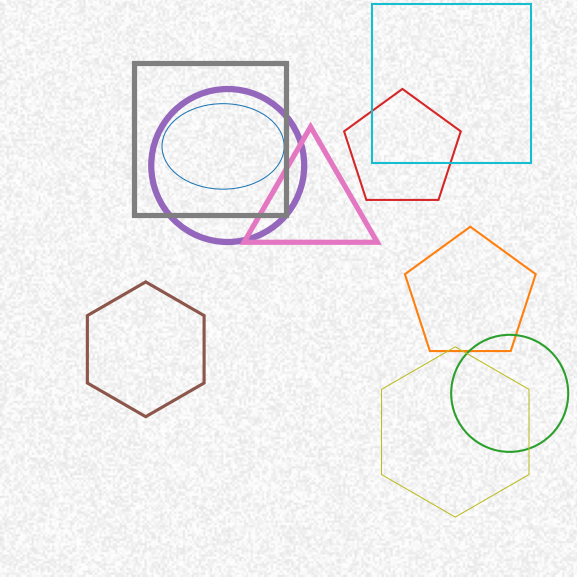[{"shape": "oval", "thickness": 0.5, "radius": 0.53, "center": [0.386, 0.746]}, {"shape": "pentagon", "thickness": 1, "radius": 0.6, "center": [0.814, 0.488]}, {"shape": "circle", "thickness": 1, "radius": 0.51, "center": [0.883, 0.318]}, {"shape": "pentagon", "thickness": 1, "radius": 0.53, "center": [0.697, 0.739]}, {"shape": "circle", "thickness": 3, "radius": 0.66, "center": [0.394, 0.713]}, {"shape": "hexagon", "thickness": 1.5, "radius": 0.58, "center": [0.252, 0.394]}, {"shape": "triangle", "thickness": 2.5, "radius": 0.67, "center": [0.538, 0.646]}, {"shape": "square", "thickness": 2.5, "radius": 0.66, "center": [0.363, 0.758]}, {"shape": "hexagon", "thickness": 0.5, "radius": 0.74, "center": [0.788, 0.251]}, {"shape": "square", "thickness": 1, "radius": 0.69, "center": [0.781, 0.855]}]